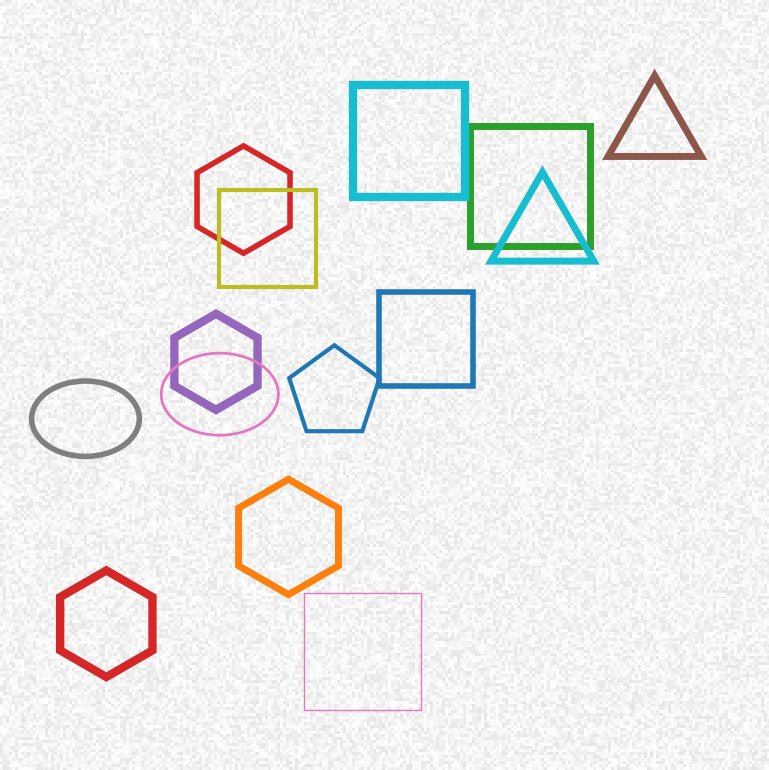[{"shape": "pentagon", "thickness": 1.5, "radius": 0.31, "center": [0.434, 0.49]}, {"shape": "square", "thickness": 2, "radius": 0.3, "center": [0.553, 0.56]}, {"shape": "hexagon", "thickness": 2.5, "radius": 0.37, "center": [0.375, 0.303]}, {"shape": "square", "thickness": 2.5, "radius": 0.39, "center": [0.689, 0.758]}, {"shape": "hexagon", "thickness": 3, "radius": 0.35, "center": [0.138, 0.19]}, {"shape": "hexagon", "thickness": 2, "radius": 0.35, "center": [0.316, 0.741]}, {"shape": "hexagon", "thickness": 3, "radius": 0.31, "center": [0.28, 0.53]}, {"shape": "triangle", "thickness": 2.5, "radius": 0.35, "center": [0.85, 0.832]}, {"shape": "square", "thickness": 0.5, "radius": 0.38, "center": [0.471, 0.154]}, {"shape": "oval", "thickness": 1, "radius": 0.38, "center": [0.285, 0.488]}, {"shape": "oval", "thickness": 2, "radius": 0.35, "center": [0.111, 0.456]}, {"shape": "square", "thickness": 1.5, "radius": 0.32, "center": [0.348, 0.69]}, {"shape": "triangle", "thickness": 2.5, "radius": 0.39, "center": [0.704, 0.699]}, {"shape": "square", "thickness": 3, "radius": 0.37, "center": [0.531, 0.817]}]